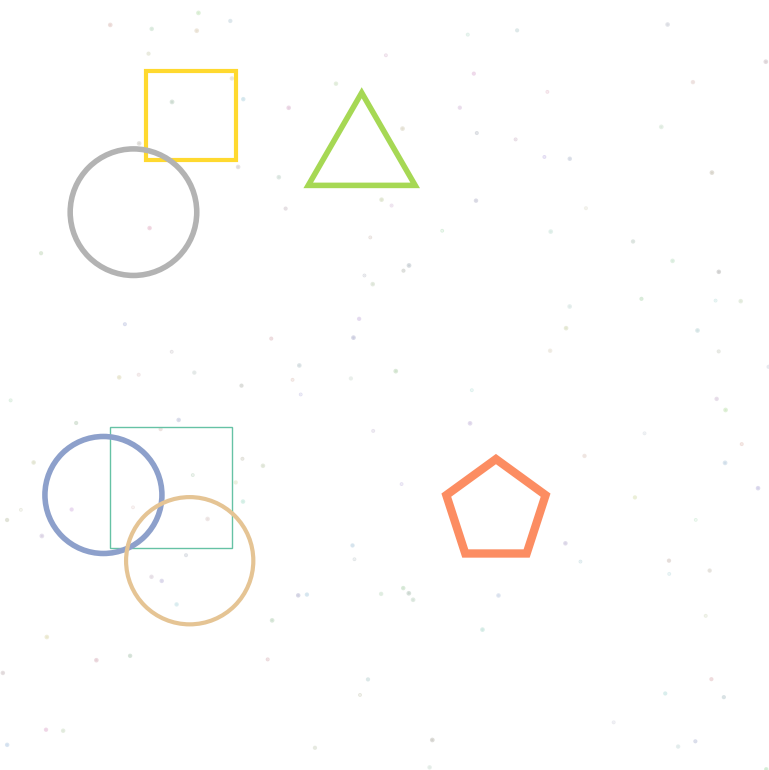[{"shape": "square", "thickness": 0.5, "radius": 0.39, "center": [0.222, 0.367]}, {"shape": "pentagon", "thickness": 3, "radius": 0.34, "center": [0.644, 0.336]}, {"shape": "circle", "thickness": 2, "radius": 0.38, "center": [0.134, 0.357]}, {"shape": "triangle", "thickness": 2, "radius": 0.4, "center": [0.47, 0.799]}, {"shape": "square", "thickness": 1.5, "radius": 0.29, "center": [0.248, 0.849]}, {"shape": "circle", "thickness": 1.5, "radius": 0.41, "center": [0.246, 0.272]}, {"shape": "circle", "thickness": 2, "radius": 0.41, "center": [0.173, 0.724]}]